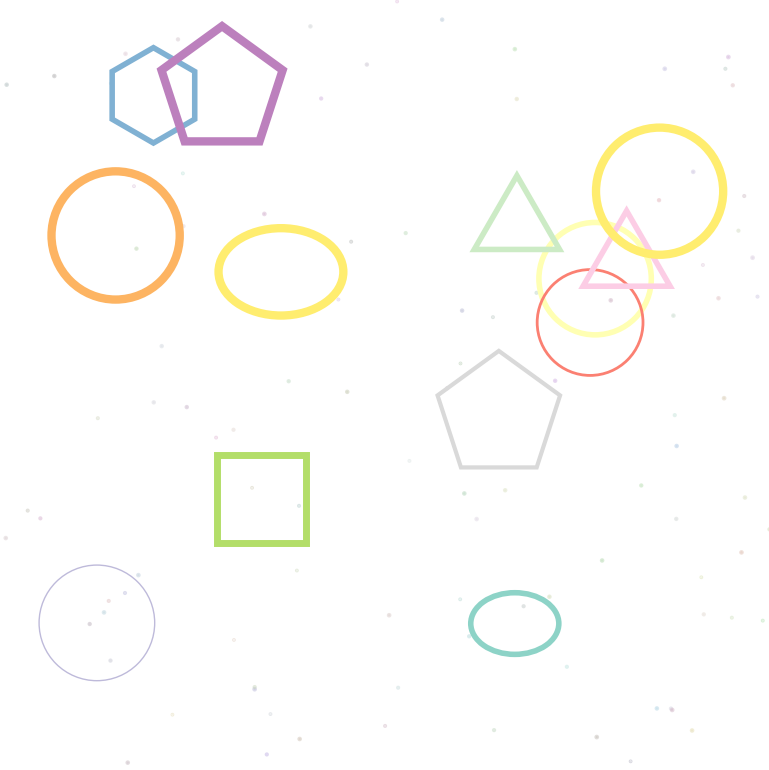[{"shape": "oval", "thickness": 2, "radius": 0.29, "center": [0.669, 0.19]}, {"shape": "circle", "thickness": 2, "radius": 0.36, "center": [0.773, 0.638]}, {"shape": "circle", "thickness": 0.5, "radius": 0.38, "center": [0.126, 0.191]}, {"shape": "circle", "thickness": 1, "radius": 0.34, "center": [0.766, 0.581]}, {"shape": "hexagon", "thickness": 2, "radius": 0.31, "center": [0.199, 0.876]}, {"shape": "circle", "thickness": 3, "radius": 0.42, "center": [0.15, 0.694]}, {"shape": "square", "thickness": 2.5, "radius": 0.29, "center": [0.34, 0.352]}, {"shape": "triangle", "thickness": 2, "radius": 0.33, "center": [0.814, 0.661]}, {"shape": "pentagon", "thickness": 1.5, "radius": 0.42, "center": [0.648, 0.461]}, {"shape": "pentagon", "thickness": 3, "radius": 0.41, "center": [0.288, 0.883]}, {"shape": "triangle", "thickness": 2, "radius": 0.32, "center": [0.671, 0.708]}, {"shape": "oval", "thickness": 3, "radius": 0.41, "center": [0.365, 0.647]}, {"shape": "circle", "thickness": 3, "radius": 0.41, "center": [0.857, 0.752]}]